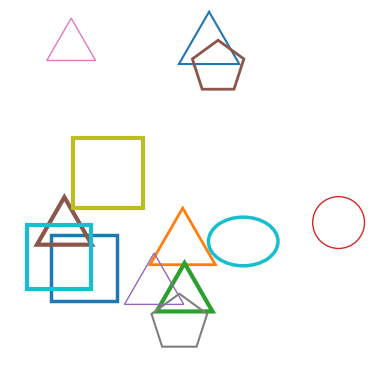[{"shape": "square", "thickness": 2.5, "radius": 0.43, "center": [0.219, 0.304]}, {"shape": "triangle", "thickness": 1.5, "radius": 0.45, "center": [0.543, 0.879]}, {"shape": "triangle", "thickness": 2, "radius": 0.49, "center": [0.475, 0.362]}, {"shape": "triangle", "thickness": 3, "radius": 0.42, "center": [0.479, 0.233]}, {"shape": "circle", "thickness": 1, "radius": 0.34, "center": [0.879, 0.422]}, {"shape": "triangle", "thickness": 1, "radius": 0.44, "center": [0.4, 0.254]}, {"shape": "triangle", "thickness": 3, "radius": 0.41, "center": [0.167, 0.406]}, {"shape": "pentagon", "thickness": 2, "radius": 0.35, "center": [0.566, 0.825]}, {"shape": "triangle", "thickness": 1, "radius": 0.37, "center": [0.185, 0.88]}, {"shape": "pentagon", "thickness": 1.5, "radius": 0.38, "center": [0.466, 0.161]}, {"shape": "square", "thickness": 3, "radius": 0.46, "center": [0.281, 0.55]}, {"shape": "oval", "thickness": 2.5, "radius": 0.45, "center": [0.632, 0.373]}, {"shape": "square", "thickness": 3, "radius": 0.41, "center": [0.153, 0.333]}]